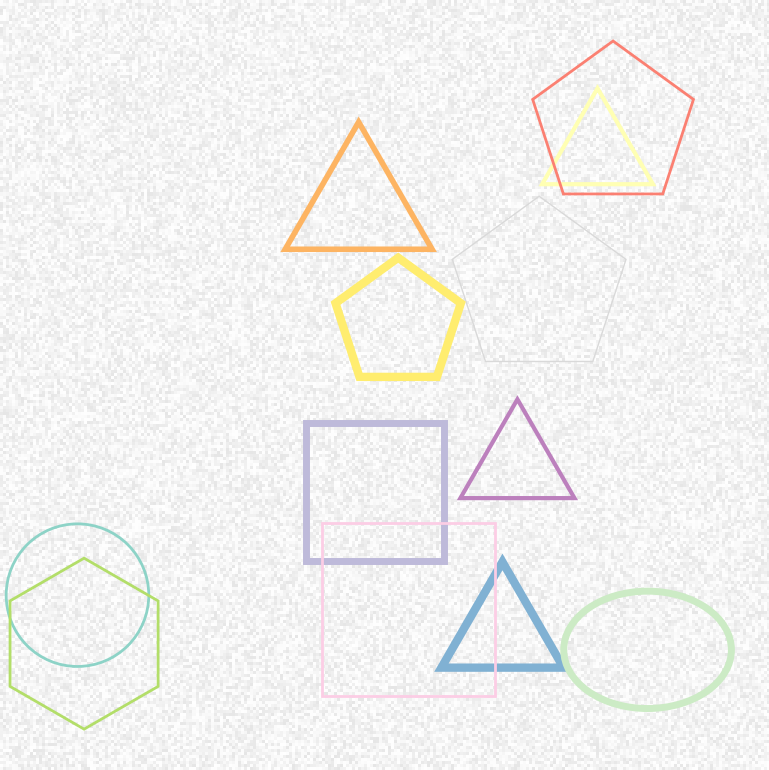[{"shape": "circle", "thickness": 1, "radius": 0.46, "center": [0.101, 0.227]}, {"shape": "triangle", "thickness": 1.5, "radius": 0.42, "center": [0.776, 0.802]}, {"shape": "square", "thickness": 2.5, "radius": 0.45, "center": [0.487, 0.361]}, {"shape": "pentagon", "thickness": 1, "radius": 0.55, "center": [0.796, 0.837]}, {"shape": "triangle", "thickness": 3, "radius": 0.46, "center": [0.653, 0.179]}, {"shape": "triangle", "thickness": 2, "radius": 0.55, "center": [0.466, 0.731]}, {"shape": "hexagon", "thickness": 1, "radius": 0.56, "center": [0.109, 0.164]}, {"shape": "square", "thickness": 1, "radius": 0.56, "center": [0.531, 0.209]}, {"shape": "pentagon", "thickness": 0.5, "radius": 0.59, "center": [0.7, 0.627]}, {"shape": "triangle", "thickness": 1.5, "radius": 0.43, "center": [0.672, 0.396]}, {"shape": "oval", "thickness": 2.5, "radius": 0.54, "center": [0.841, 0.156]}, {"shape": "pentagon", "thickness": 3, "radius": 0.43, "center": [0.517, 0.58]}]